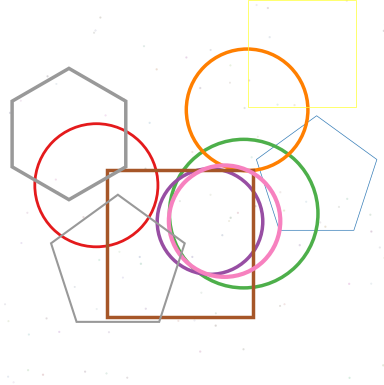[{"shape": "circle", "thickness": 2, "radius": 0.8, "center": [0.25, 0.519]}, {"shape": "pentagon", "thickness": 0.5, "radius": 0.82, "center": [0.822, 0.535]}, {"shape": "circle", "thickness": 2.5, "radius": 0.96, "center": [0.633, 0.445]}, {"shape": "circle", "thickness": 2.5, "radius": 0.69, "center": [0.545, 0.425]}, {"shape": "circle", "thickness": 2.5, "radius": 0.79, "center": [0.642, 0.715]}, {"shape": "square", "thickness": 0.5, "radius": 0.7, "center": [0.785, 0.861]}, {"shape": "square", "thickness": 2.5, "radius": 0.95, "center": [0.467, 0.368]}, {"shape": "circle", "thickness": 3, "radius": 0.72, "center": [0.583, 0.426]}, {"shape": "hexagon", "thickness": 2.5, "radius": 0.85, "center": [0.179, 0.652]}, {"shape": "pentagon", "thickness": 1.5, "radius": 0.91, "center": [0.306, 0.312]}]